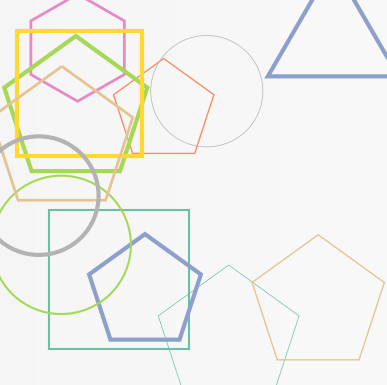[{"shape": "square", "thickness": 1.5, "radius": 0.9, "center": [0.308, 0.273]}, {"shape": "pentagon", "thickness": 0.5, "radius": 0.96, "center": [0.59, 0.121]}, {"shape": "pentagon", "thickness": 1, "radius": 0.68, "center": [0.422, 0.712]}, {"shape": "triangle", "thickness": 3, "radius": 0.97, "center": [0.86, 0.899]}, {"shape": "pentagon", "thickness": 3, "radius": 0.76, "center": [0.374, 0.24]}, {"shape": "hexagon", "thickness": 2, "radius": 0.7, "center": [0.2, 0.876]}, {"shape": "circle", "thickness": 1.5, "radius": 0.9, "center": [0.158, 0.364]}, {"shape": "pentagon", "thickness": 3, "radius": 0.97, "center": [0.196, 0.713]}, {"shape": "square", "thickness": 3, "radius": 0.81, "center": [0.205, 0.758]}, {"shape": "pentagon", "thickness": 1, "radius": 0.9, "center": [0.821, 0.211]}, {"shape": "pentagon", "thickness": 2, "radius": 0.96, "center": [0.16, 0.635]}, {"shape": "circle", "thickness": 0.5, "radius": 0.72, "center": [0.534, 0.763]}, {"shape": "circle", "thickness": 3, "radius": 0.77, "center": [0.1, 0.492]}]